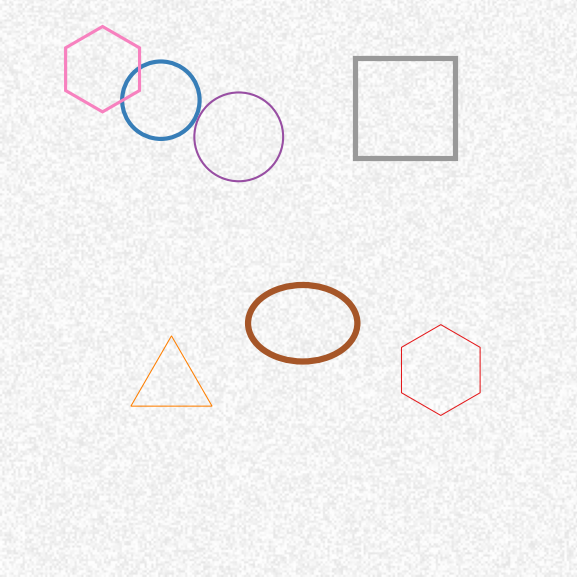[{"shape": "hexagon", "thickness": 0.5, "radius": 0.39, "center": [0.763, 0.358]}, {"shape": "circle", "thickness": 2, "radius": 0.34, "center": [0.279, 0.826]}, {"shape": "circle", "thickness": 1, "radius": 0.38, "center": [0.413, 0.762]}, {"shape": "triangle", "thickness": 0.5, "radius": 0.41, "center": [0.297, 0.336]}, {"shape": "oval", "thickness": 3, "radius": 0.47, "center": [0.524, 0.439]}, {"shape": "hexagon", "thickness": 1.5, "radius": 0.37, "center": [0.178, 0.879]}, {"shape": "square", "thickness": 2.5, "radius": 0.43, "center": [0.702, 0.811]}]